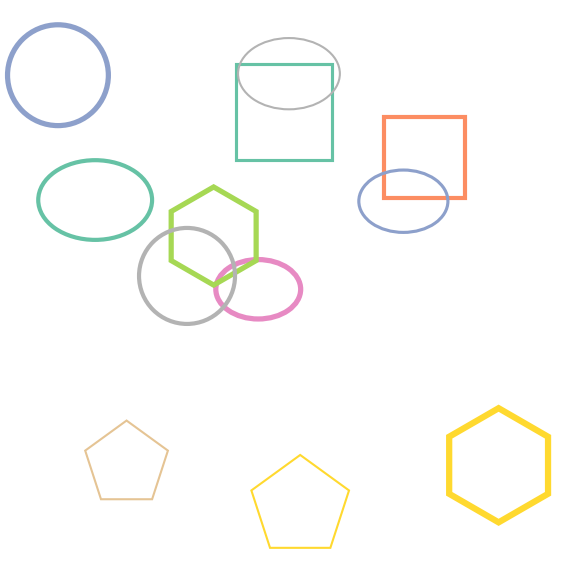[{"shape": "oval", "thickness": 2, "radius": 0.49, "center": [0.165, 0.653]}, {"shape": "square", "thickness": 1.5, "radius": 0.42, "center": [0.491, 0.805]}, {"shape": "square", "thickness": 2, "radius": 0.35, "center": [0.735, 0.726]}, {"shape": "oval", "thickness": 1.5, "radius": 0.39, "center": [0.698, 0.651]}, {"shape": "circle", "thickness": 2.5, "radius": 0.44, "center": [0.1, 0.869]}, {"shape": "oval", "thickness": 2.5, "radius": 0.37, "center": [0.447, 0.498]}, {"shape": "hexagon", "thickness": 2.5, "radius": 0.42, "center": [0.37, 0.59]}, {"shape": "pentagon", "thickness": 1, "radius": 0.44, "center": [0.52, 0.122]}, {"shape": "hexagon", "thickness": 3, "radius": 0.49, "center": [0.863, 0.193]}, {"shape": "pentagon", "thickness": 1, "radius": 0.38, "center": [0.219, 0.196]}, {"shape": "oval", "thickness": 1, "radius": 0.44, "center": [0.5, 0.872]}, {"shape": "circle", "thickness": 2, "radius": 0.42, "center": [0.324, 0.521]}]